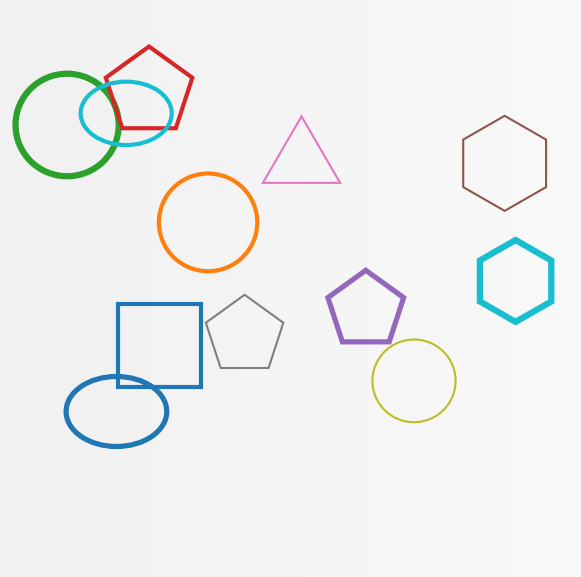[{"shape": "oval", "thickness": 2.5, "radius": 0.43, "center": [0.2, 0.287]}, {"shape": "square", "thickness": 2, "radius": 0.36, "center": [0.274, 0.401]}, {"shape": "circle", "thickness": 2, "radius": 0.42, "center": [0.358, 0.614]}, {"shape": "circle", "thickness": 3, "radius": 0.44, "center": [0.115, 0.783]}, {"shape": "pentagon", "thickness": 2, "radius": 0.39, "center": [0.256, 0.84]}, {"shape": "pentagon", "thickness": 2.5, "radius": 0.34, "center": [0.629, 0.463]}, {"shape": "hexagon", "thickness": 1, "radius": 0.41, "center": [0.868, 0.716]}, {"shape": "triangle", "thickness": 1, "radius": 0.38, "center": [0.519, 0.721]}, {"shape": "pentagon", "thickness": 1, "radius": 0.35, "center": [0.421, 0.419]}, {"shape": "circle", "thickness": 1, "radius": 0.36, "center": [0.712, 0.34]}, {"shape": "hexagon", "thickness": 3, "radius": 0.35, "center": [0.887, 0.513]}, {"shape": "oval", "thickness": 2, "radius": 0.39, "center": [0.217, 0.803]}]